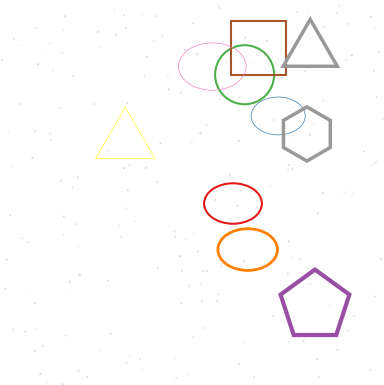[{"shape": "oval", "thickness": 1.5, "radius": 0.38, "center": [0.605, 0.471]}, {"shape": "oval", "thickness": 0.5, "radius": 0.35, "center": [0.723, 0.699]}, {"shape": "circle", "thickness": 1.5, "radius": 0.38, "center": [0.635, 0.806]}, {"shape": "pentagon", "thickness": 3, "radius": 0.47, "center": [0.818, 0.206]}, {"shape": "oval", "thickness": 2, "radius": 0.39, "center": [0.643, 0.352]}, {"shape": "triangle", "thickness": 0.5, "radius": 0.44, "center": [0.325, 0.633]}, {"shape": "square", "thickness": 1.5, "radius": 0.35, "center": [0.672, 0.875]}, {"shape": "oval", "thickness": 0.5, "radius": 0.44, "center": [0.551, 0.827]}, {"shape": "triangle", "thickness": 2.5, "radius": 0.41, "center": [0.806, 0.868]}, {"shape": "hexagon", "thickness": 2.5, "radius": 0.35, "center": [0.797, 0.652]}]